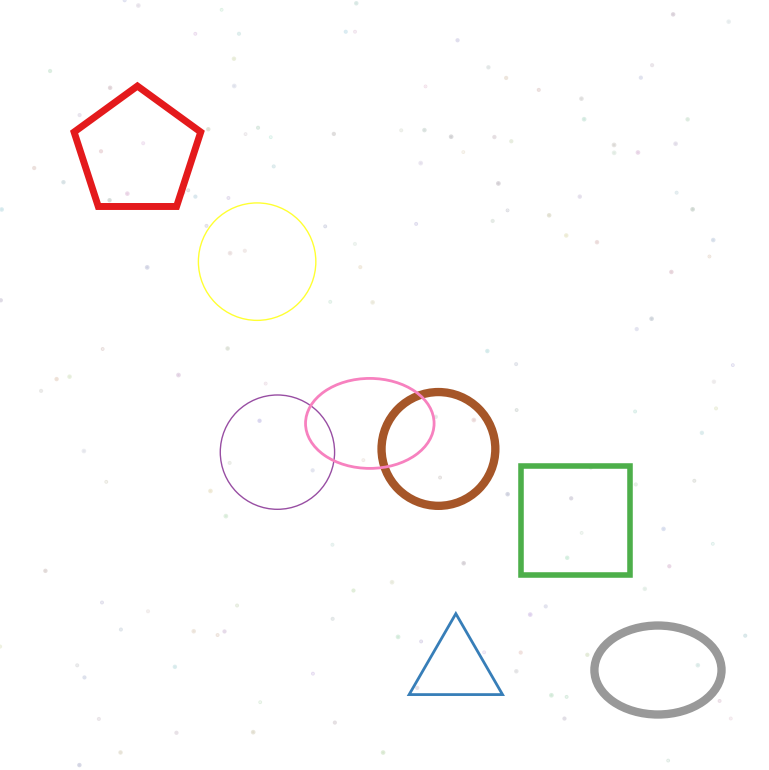[{"shape": "pentagon", "thickness": 2.5, "radius": 0.43, "center": [0.178, 0.802]}, {"shape": "triangle", "thickness": 1, "radius": 0.35, "center": [0.592, 0.133]}, {"shape": "square", "thickness": 2, "radius": 0.35, "center": [0.747, 0.324]}, {"shape": "circle", "thickness": 0.5, "radius": 0.37, "center": [0.36, 0.413]}, {"shape": "circle", "thickness": 0.5, "radius": 0.38, "center": [0.334, 0.66]}, {"shape": "circle", "thickness": 3, "radius": 0.37, "center": [0.569, 0.417]}, {"shape": "oval", "thickness": 1, "radius": 0.42, "center": [0.48, 0.45]}, {"shape": "oval", "thickness": 3, "radius": 0.41, "center": [0.855, 0.13]}]